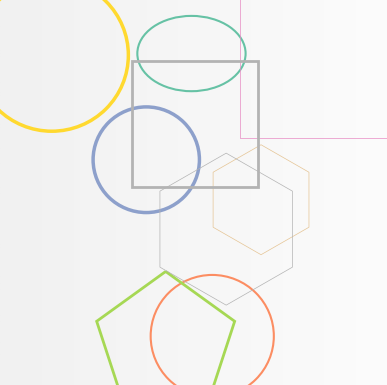[{"shape": "oval", "thickness": 1.5, "radius": 0.7, "center": [0.494, 0.861]}, {"shape": "circle", "thickness": 1.5, "radius": 0.79, "center": [0.548, 0.127]}, {"shape": "circle", "thickness": 2.5, "radius": 0.69, "center": [0.377, 0.585]}, {"shape": "square", "thickness": 0.5, "radius": 0.96, "center": [0.813, 0.833]}, {"shape": "pentagon", "thickness": 2, "radius": 0.94, "center": [0.428, 0.108]}, {"shape": "circle", "thickness": 2.5, "radius": 0.99, "center": [0.134, 0.857]}, {"shape": "hexagon", "thickness": 0.5, "radius": 0.71, "center": [0.674, 0.481]}, {"shape": "hexagon", "thickness": 0.5, "radius": 0.99, "center": [0.584, 0.405]}, {"shape": "square", "thickness": 2, "radius": 0.82, "center": [0.504, 0.679]}]